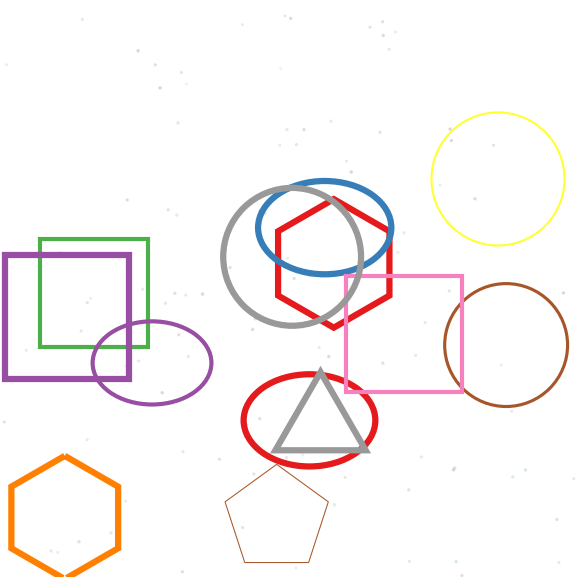[{"shape": "hexagon", "thickness": 3, "radius": 0.56, "center": [0.578, 0.543]}, {"shape": "oval", "thickness": 3, "radius": 0.57, "center": [0.536, 0.271]}, {"shape": "oval", "thickness": 3, "radius": 0.58, "center": [0.562, 0.605]}, {"shape": "square", "thickness": 2, "radius": 0.47, "center": [0.163, 0.492]}, {"shape": "square", "thickness": 3, "radius": 0.53, "center": [0.116, 0.45]}, {"shape": "oval", "thickness": 2, "radius": 0.51, "center": [0.263, 0.371]}, {"shape": "hexagon", "thickness": 3, "radius": 0.53, "center": [0.112, 0.103]}, {"shape": "circle", "thickness": 1, "radius": 0.58, "center": [0.862, 0.689]}, {"shape": "circle", "thickness": 1.5, "radius": 0.53, "center": [0.876, 0.402]}, {"shape": "pentagon", "thickness": 0.5, "radius": 0.47, "center": [0.479, 0.101]}, {"shape": "square", "thickness": 2, "radius": 0.5, "center": [0.7, 0.421]}, {"shape": "circle", "thickness": 3, "radius": 0.6, "center": [0.506, 0.554]}, {"shape": "triangle", "thickness": 3, "radius": 0.45, "center": [0.555, 0.265]}]